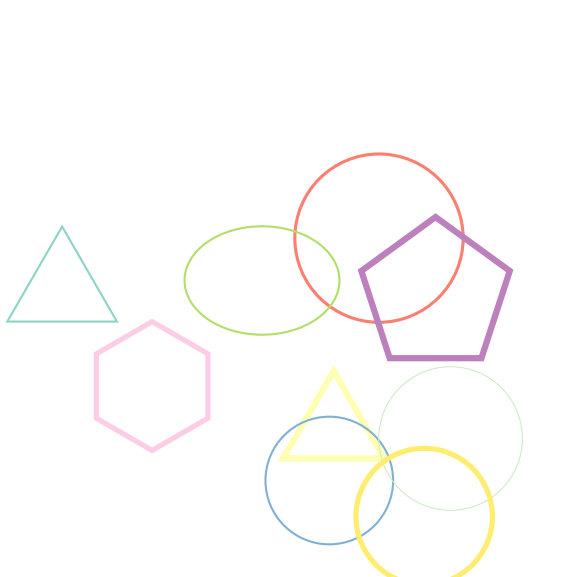[{"shape": "triangle", "thickness": 1, "radius": 0.55, "center": [0.108, 0.497]}, {"shape": "triangle", "thickness": 3, "radius": 0.5, "center": [0.578, 0.256]}, {"shape": "circle", "thickness": 1.5, "radius": 0.73, "center": [0.656, 0.587]}, {"shape": "circle", "thickness": 1, "radius": 0.55, "center": [0.57, 0.167]}, {"shape": "oval", "thickness": 1, "radius": 0.67, "center": [0.454, 0.513]}, {"shape": "hexagon", "thickness": 2.5, "radius": 0.56, "center": [0.263, 0.331]}, {"shape": "pentagon", "thickness": 3, "radius": 0.68, "center": [0.754, 0.488]}, {"shape": "circle", "thickness": 0.5, "radius": 0.62, "center": [0.78, 0.24]}, {"shape": "circle", "thickness": 2.5, "radius": 0.59, "center": [0.735, 0.105]}]